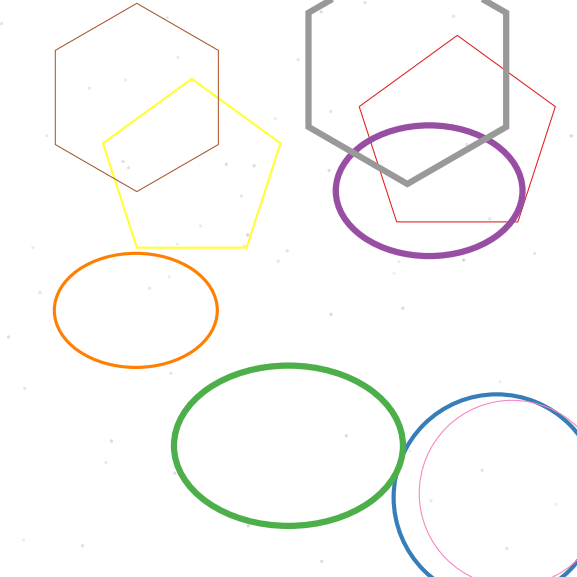[{"shape": "pentagon", "thickness": 0.5, "radius": 0.89, "center": [0.792, 0.759]}, {"shape": "circle", "thickness": 2, "radius": 0.89, "center": [0.86, 0.138]}, {"shape": "oval", "thickness": 3, "radius": 0.99, "center": [0.5, 0.227]}, {"shape": "oval", "thickness": 3, "radius": 0.81, "center": [0.743, 0.669]}, {"shape": "oval", "thickness": 1.5, "radius": 0.71, "center": [0.235, 0.462]}, {"shape": "pentagon", "thickness": 1, "radius": 0.81, "center": [0.332, 0.701]}, {"shape": "hexagon", "thickness": 0.5, "radius": 0.82, "center": [0.237, 0.83]}, {"shape": "circle", "thickness": 0.5, "radius": 0.81, "center": [0.887, 0.145]}, {"shape": "hexagon", "thickness": 3, "radius": 0.99, "center": [0.705, 0.878]}]